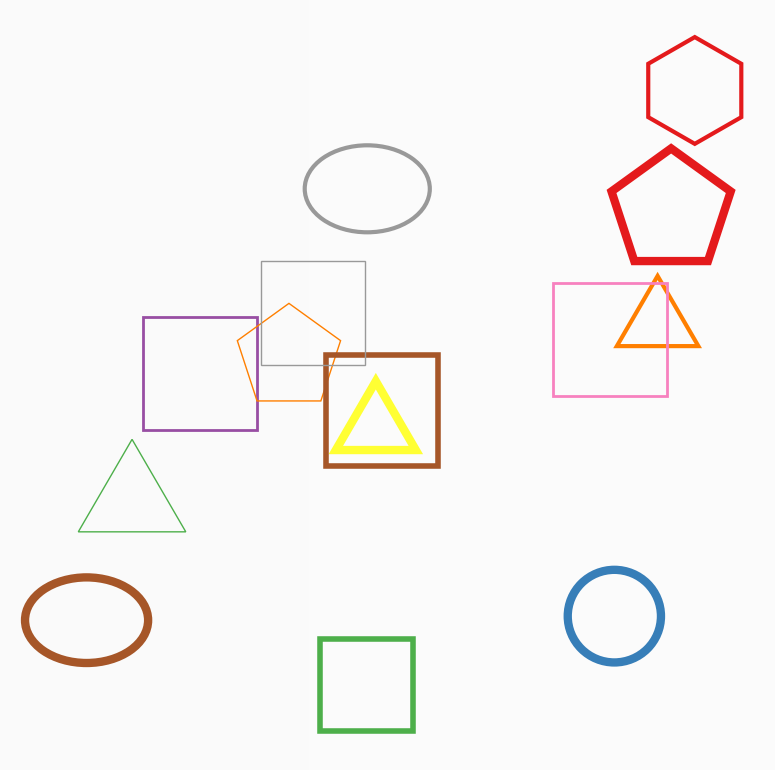[{"shape": "pentagon", "thickness": 3, "radius": 0.4, "center": [0.866, 0.726]}, {"shape": "hexagon", "thickness": 1.5, "radius": 0.35, "center": [0.896, 0.883]}, {"shape": "circle", "thickness": 3, "radius": 0.3, "center": [0.793, 0.2]}, {"shape": "triangle", "thickness": 0.5, "radius": 0.4, "center": [0.17, 0.349]}, {"shape": "square", "thickness": 2, "radius": 0.3, "center": [0.473, 0.11]}, {"shape": "square", "thickness": 1, "radius": 0.37, "center": [0.258, 0.515]}, {"shape": "triangle", "thickness": 1.5, "radius": 0.3, "center": [0.849, 0.581]}, {"shape": "pentagon", "thickness": 0.5, "radius": 0.35, "center": [0.373, 0.536]}, {"shape": "triangle", "thickness": 3, "radius": 0.3, "center": [0.485, 0.445]}, {"shape": "oval", "thickness": 3, "radius": 0.4, "center": [0.112, 0.195]}, {"shape": "square", "thickness": 2, "radius": 0.36, "center": [0.493, 0.466]}, {"shape": "square", "thickness": 1, "radius": 0.37, "center": [0.787, 0.56]}, {"shape": "oval", "thickness": 1.5, "radius": 0.4, "center": [0.474, 0.755]}, {"shape": "square", "thickness": 0.5, "radius": 0.34, "center": [0.403, 0.594]}]